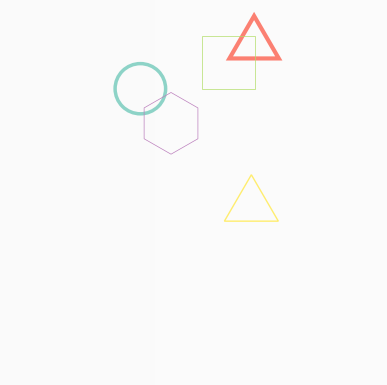[{"shape": "circle", "thickness": 2.5, "radius": 0.33, "center": [0.362, 0.77]}, {"shape": "triangle", "thickness": 3, "radius": 0.37, "center": [0.656, 0.885]}, {"shape": "square", "thickness": 0.5, "radius": 0.34, "center": [0.59, 0.836]}, {"shape": "hexagon", "thickness": 0.5, "radius": 0.4, "center": [0.441, 0.68]}, {"shape": "triangle", "thickness": 1, "radius": 0.4, "center": [0.649, 0.466]}]